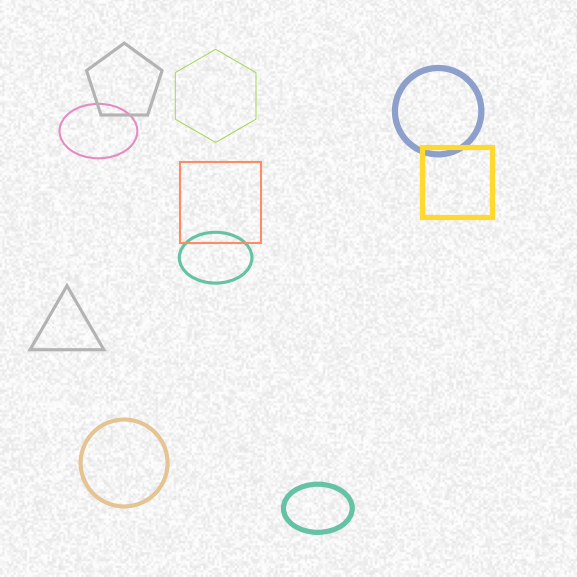[{"shape": "oval", "thickness": 1.5, "radius": 0.31, "center": [0.373, 0.553]}, {"shape": "oval", "thickness": 2.5, "radius": 0.3, "center": [0.55, 0.119]}, {"shape": "square", "thickness": 1, "radius": 0.35, "center": [0.381, 0.648]}, {"shape": "circle", "thickness": 3, "radius": 0.37, "center": [0.759, 0.807]}, {"shape": "oval", "thickness": 1, "radius": 0.34, "center": [0.17, 0.772]}, {"shape": "hexagon", "thickness": 0.5, "radius": 0.4, "center": [0.373, 0.833]}, {"shape": "square", "thickness": 2.5, "radius": 0.3, "center": [0.791, 0.684]}, {"shape": "circle", "thickness": 2, "radius": 0.38, "center": [0.215, 0.197]}, {"shape": "pentagon", "thickness": 1.5, "radius": 0.34, "center": [0.215, 0.856]}, {"shape": "triangle", "thickness": 1.5, "radius": 0.37, "center": [0.116, 0.43]}]